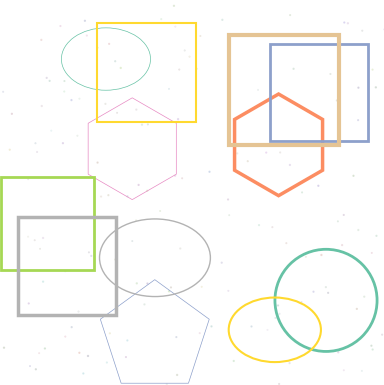[{"shape": "circle", "thickness": 2, "radius": 0.66, "center": [0.847, 0.22]}, {"shape": "oval", "thickness": 0.5, "radius": 0.58, "center": [0.275, 0.847]}, {"shape": "hexagon", "thickness": 2.5, "radius": 0.66, "center": [0.724, 0.624]}, {"shape": "square", "thickness": 2, "radius": 0.63, "center": [0.828, 0.76]}, {"shape": "pentagon", "thickness": 0.5, "radius": 0.74, "center": [0.402, 0.125]}, {"shape": "hexagon", "thickness": 0.5, "radius": 0.66, "center": [0.343, 0.614]}, {"shape": "square", "thickness": 2, "radius": 0.61, "center": [0.123, 0.42]}, {"shape": "square", "thickness": 1.5, "radius": 0.64, "center": [0.38, 0.813]}, {"shape": "oval", "thickness": 1.5, "radius": 0.6, "center": [0.714, 0.143]}, {"shape": "square", "thickness": 3, "radius": 0.71, "center": [0.738, 0.766]}, {"shape": "oval", "thickness": 1, "radius": 0.72, "center": [0.402, 0.331]}, {"shape": "square", "thickness": 2.5, "radius": 0.64, "center": [0.173, 0.309]}]